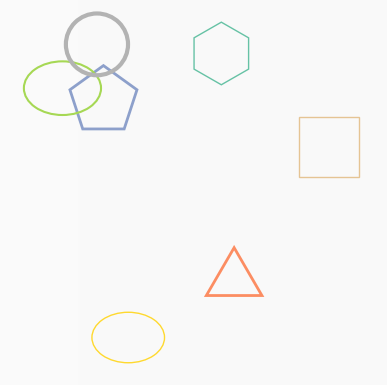[{"shape": "hexagon", "thickness": 1, "radius": 0.41, "center": [0.571, 0.861]}, {"shape": "triangle", "thickness": 2, "radius": 0.41, "center": [0.604, 0.274]}, {"shape": "pentagon", "thickness": 2, "radius": 0.45, "center": [0.267, 0.739]}, {"shape": "oval", "thickness": 1.5, "radius": 0.5, "center": [0.161, 0.771]}, {"shape": "oval", "thickness": 1, "radius": 0.47, "center": [0.331, 0.123]}, {"shape": "square", "thickness": 1, "radius": 0.39, "center": [0.849, 0.618]}, {"shape": "circle", "thickness": 3, "radius": 0.4, "center": [0.25, 0.885]}]